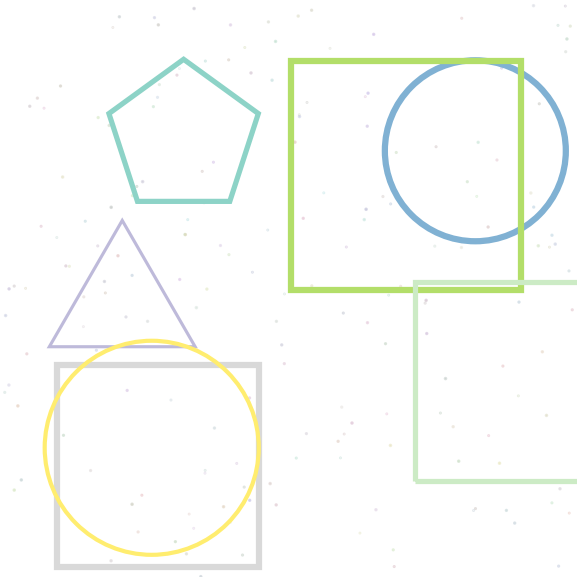[{"shape": "pentagon", "thickness": 2.5, "radius": 0.68, "center": [0.318, 0.76]}, {"shape": "triangle", "thickness": 1.5, "radius": 0.73, "center": [0.212, 0.472]}, {"shape": "circle", "thickness": 3, "radius": 0.78, "center": [0.823, 0.738]}, {"shape": "square", "thickness": 3, "radius": 0.99, "center": [0.703, 0.695]}, {"shape": "square", "thickness": 3, "radius": 0.87, "center": [0.274, 0.193]}, {"shape": "square", "thickness": 2.5, "radius": 0.86, "center": [0.892, 0.339]}, {"shape": "circle", "thickness": 2, "radius": 0.93, "center": [0.263, 0.224]}]